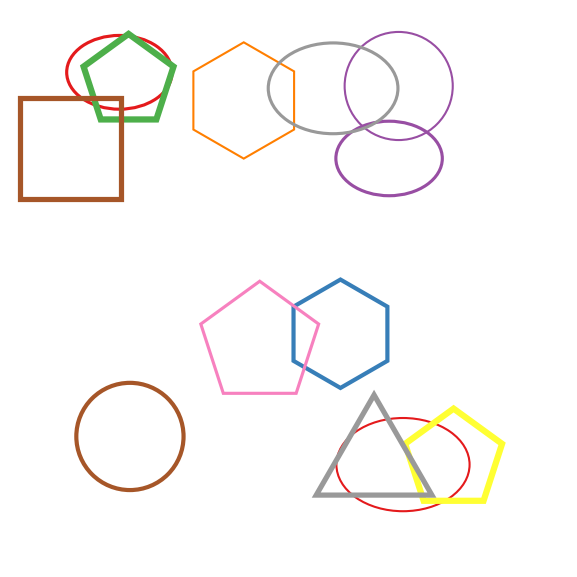[{"shape": "oval", "thickness": 1.5, "radius": 0.46, "center": [0.207, 0.874]}, {"shape": "oval", "thickness": 1, "radius": 0.58, "center": [0.698, 0.195]}, {"shape": "hexagon", "thickness": 2, "radius": 0.47, "center": [0.59, 0.421]}, {"shape": "pentagon", "thickness": 3, "radius": 0.41, "center": [0.223, 0.859]}, {"shape": "oval", "thickness": 1.5, "radius": 0.46, "center": [0.674, 0.725]}, {"shape": "circle", "thickness": 1, "radius": 0.47, "center": [0.69, 0.85]}, {"shape": "hexagon", "thickness": 1, "radius": 0.5, "center": [0.422, 0.825]}, {"shape": "pentagon", "thickness": 3, "radius": 0.44, "center": [0.785, 0.203]}, {"shape": "circle", "thickness": 2, "radius": 0.46, "center": [0.225, 0.243]}, {"shape": "square", "thickness": 2.5, "radius": 0.44, "center": [0.122, 0.742]}, {"shape": "pentagon", "thickness": 1.5, "radius": 0.54, "center": [0.45, 0.405]}, {"shape": "triangle", "thickness": 2.5, "radius": 0.58, "center": [0.648, 0.2]}, {"shape": "oval", "thickness": 1.5, "radius": 0.56, "center": [0.577, 0.846]}]